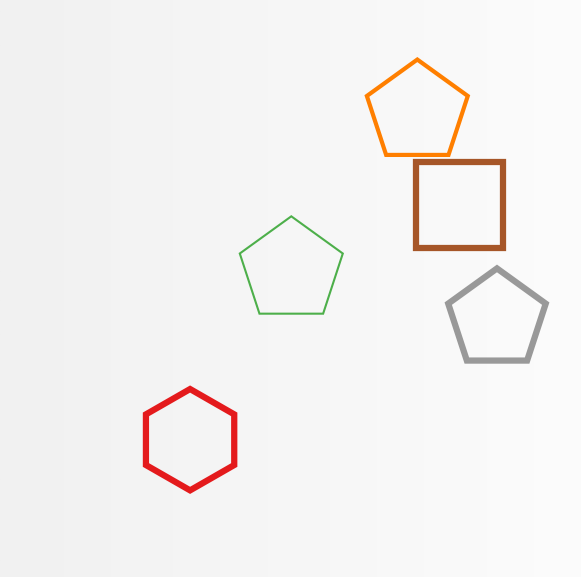[{"shape": "hexagon", "thickness": 3, "radius": 0.44, "center": [0.327, 0.238]}, {"shape": "pentagon", "thickness": 1, "radius": 0.47, "center": [0.501, 0.531]}, {"shape": "pentagon", "thickness": 2, "radius": 0.46, "center": [0.718, 0.805]}, {"shape": "square", "thickness": 3, "radius": 0.37, "center": [0.791, 0.644]}, {"shape": "pentagon", "thickness": 3, "radius": 0.44, "center": [0.855, 0.446]}]